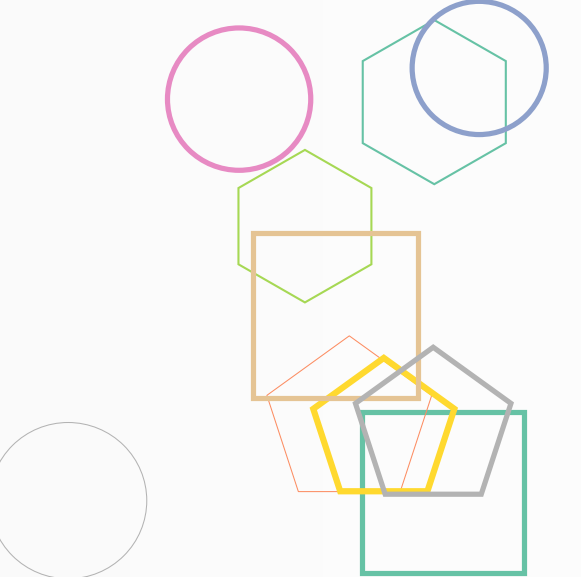[{"shape": "square", "thickness": 2.5, "radius": 0.7, "center": [0.762, 0.146]}, {"shape": "hexagon", "thickness": 1, "radius": 0.71, "center": [0.747, 0.822]}, {"shape": "pentagon", "thickness": 0.5, "radius": 0.75, "center": [0.601, 0.268]}, {"shape": "circle", "thickness": 2.5, "radius": 0.58, "center": [0.824, 0.881]}, {"shape": "circle", "thickness": 2.5, "radius": 0.62, "center": [0.411, 0.827]}, {"shape": "hexagon", "thickness": 1, "radius": 0.66, "center": [0.525, 0.608]}, {"shape": "pentagon", "thickness": 3, "radius": 0.64, "center": [0.66, 0.252]}, {"shape": "square", "thickness": 2.5, "radius": 0.71, "center": [0.577, 0.453]}, {"shape": "circle", "thickness": 0.5, "radius": 0.68, "center": [0.117, 0.132]}, {"shape": "pentagon", "thickness": 2.5, "radius": 0.7, "center": [0.745, 0.257]}]